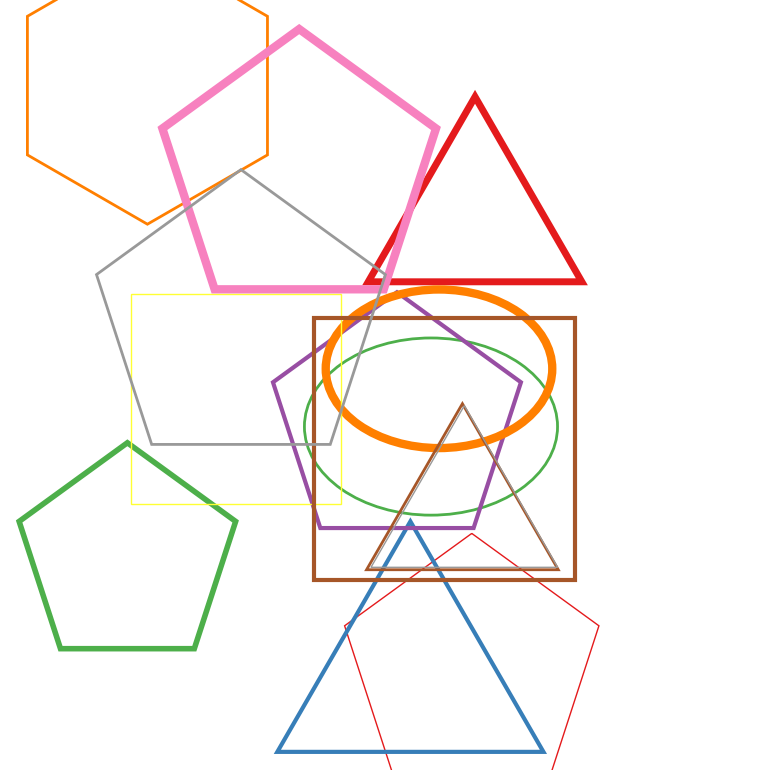[{"shape": "pentagon", "thickness": 0.5, "radius": 0.87, "center": [0.613, 0.134]}, {"shape": "triangle", "thickness": 2.5, "radius": 0.8, "center": [0.617, 0.714]}, {"shape": "triangle", "thickness": 1.5, "radius": 1.0, "center": [0.533, 0.123]}, {"shape": "oval", "thickness": 1, "radius": 0.82, "center": [0.56, 0.446]}, {"shape": "pentagon", "thickness": 2, "radius": 0.74, "center": [0.165, 0.277]}, {"shape": "pentagon", "thickness": 1.5, "radius": 0.85, "center": [0.516, 0.451]}, {"shape": "oval", "thickness": 3, "radius": 0.74, "center": [0.57, 0.521]}, {"shape": "hexagon", "thickness": 1, "radius": 0.9, "center": [0.191, 0.889]}, {"shape": "square", "thickness": 0.5, "radius": 0.68, "center": [0.307, 0.482]}, {"shape": "square", "thickness": 1.5, "radius": 0.85, "center": [0.577, 0.417]}, {"shape": "triangle", "thickness": 1, "radius": 0.72, "center": [0.601, 0.332]}, {"shape": "pentagon", "thickness": 3, "radius": 0.93, "center": [0.389, 0.775]}, {"shape": "triangle", "thickness": 0.5, "radius": 0.7, "center": [0.603, 0.333]}, {"shape": "pentagon", "thickness": 1, "radius": 0.99, "center": [0.313, 0.582]}]